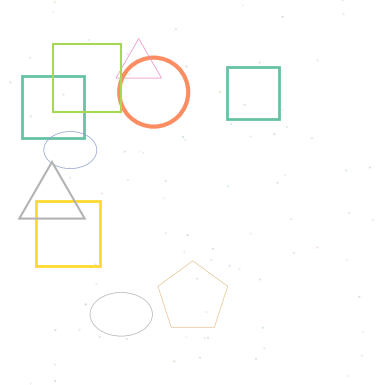[{"shape": "square", "thickness": 2, "radius": 0.4, "center": [0.136, 0.722]}, {"shape": "square", "thickness": 2, "radius": 0.34, "center": [0.657, 0.76]}, {"shape": "circle", "thickness": 3, "radius": 0.45, "center": [0.399, 0.761]}, {"shape": "oval", "thickness": 0.5, "radius": 0.34, "center": [0.183, 0.61]}, {"shape": "triangle", "thickness": 0.5, "radius": 0.34, "center": [0.36, 0.831]}, {"shape": "square", "thickness": 1.5, "radius": 0.44, "center": [0.226, 0.796]}, {"shape": "square", "thickness": 2, "radius": 0.42, "center": [0.176, 0.392]}, {"shape": "pentagon", "thickness": 0.5, "radius": 0.48, "center": [0.501, 0.227]}, {"shape": "oval", "thickness": 0.5, "radius": 0.4, "center": [0.315, 0.184]}, {"shape": "triangle", "thickness": 1.5, "radius": 0.49, "center": [0.135, 0.481]}]